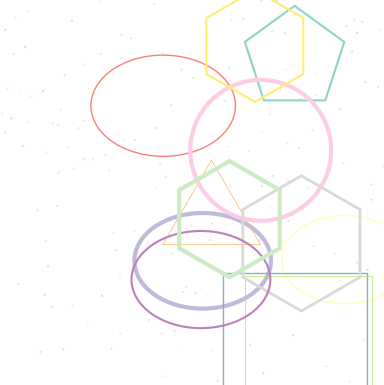[{"shape": "pentagon", "thickness": 1.5, "radius": 0.68, "center": [0.765, 0.849]}, {"shape": "oval", "thickness": 1, "radius": 0.82, "center": [0.895, 0.326]}, {"shape": "oval", "thickness": 3, "radius": 0.89, "center": [0.526, 0.323]}, {"shape": "oval", "thickness": 1, "radius": 0.94, "center": [0.424, 0.725]}, {"shape": "square", "thickness": 1, "radius": 0.93, "center": [0.766, 0.105]}, {"shape": "triangle", "thickness": 0.5, "radius": 0.73, "center": [0.55, 0.438]}, {"shape": "square", "thickness": 0.5, "radius": 0.83, "center": [0.801, 0.117]}, {"shape": "circle", "thickness": 3, "radius": 0.91, "center": [0.677, 0.61]}, {"shape": "hexagon", "thickness": 2, "radius": 0.88, "center": [0.783, 0.368]}, {"shape": "oval", "thickness": 1.5, "radius": 0.9, "center": [0.522, 0.274]}, {"shape": "hexagon", "thickness": 3, "radius": 0.75, "center": [0.596, 0.431]}, {"shape": "hexagon", "thickness": 1.5, "radius": 0.73, "center": [0.662, 0.88]}]